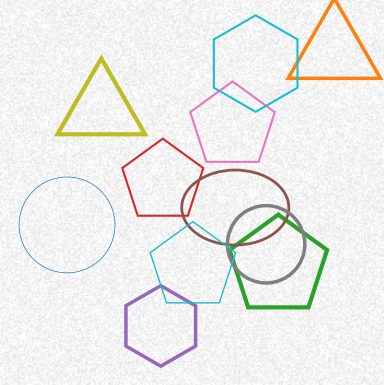[{"shape": "circle", "thickness": 0.5, "radius": 0.62, "center": [0.174, 0.416]}, {"shape": "triangle", "thickness": 2.5, "radius": 0.69, "center": [0.868, 0.866]}, {"shape": "pentagon", "thickness": 3, "radius": 0.67, "center": [0.723, 0.309]}, {"shape": "pentagon", "thickness": 1.5, "radius": 0.55, "center": [0.423, 0.529]}, {"shape": "hexagon", "thickness": 2.5, "radius": 0.52, "center": [0.418, 0.153]}, {"shape": "oval", "thickness": 2, "radius": 0.7, "center": [0.611, 0.461]}, {"shape": "pentagon", "thickness": 1.5, "radius": 0.58, "center": [0.604, 0.673]}, {"shape": "circle", "thickness": 2.5, "radius": 0.5, "center": [0.691, 0.366]}, {"shape": "triangle", "thickness": 3, "radius": 0.66, "center": [0.263, 0.717]}, {"shape": "hexagon", "thickness": 1.5, "radius": 0.63, "center": [0.664, 0.835]}, {"shape": "pentagon", "thickness": 1, "radius": 0.58, "center": [0.501, 0.308]}]